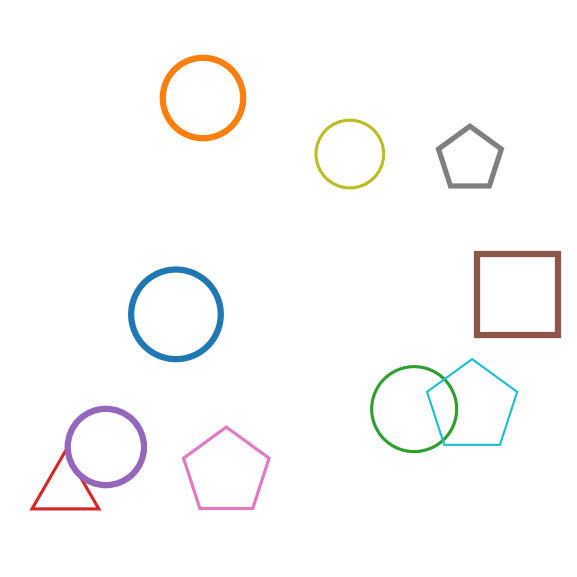[{"shape": "circle", "thickness": 3, "radius": 0.39, "center": [0.305, 0.455]}, {"shape": "circle", "thickness": 3, "radius": 0.35, "center": [0.351, 0.829]}, {"shape": "circle", "thickness": 1.5, "radius": 0.37, "center": [0.717, 0.291]}, {"shape": "triangle", "thickness": 1.5, "radius": 0.33, "center": [0.113, 0.151]}, {"shape": "circle", "thickness": 3, "radius": 0.33, "center": [0.183, 0.225]}, {"shape": "square", "thickness": 3, "radius": 0.35, "center": [0.896, 0.489]}, {"shape": "pentagon", "thickness": 1.5, "radius": 0.39, "center": [0.392, 0.182]}, {"shape": "pentagon", "thickness": 2.5, "radius": 0.29, "center": [0.814, 0.723]}, {"shape": "circle", "thickness": 1.5, "radius": 0.29, "center": [0.606, 0.732]}, {"shape": "pentagon", "thickness": 1, "radius": 0.41, "center": [0.817, 0.295]}]